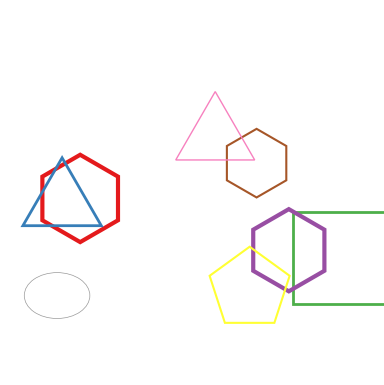[{"shape": "hexagon", "thickness": 3, "radius": 0.57, "center": [0.208, 0.485]}, {"shape": "triangle", "thickness": 2, "radius": 0.59, "center": [0.161, 0.473]}, {"shape": "square", "thickness": 2, "radius": 0.6, "center": [0.88, 0.33]}, {"shape": "hexagon", "thickness": 3, "radius": 0.53, "center": [0.75, 0.35]}, {"shape": "pentagon", "thickness": 1.5, "radius": 0.55, "center": [0.648, 0.25]}, {"shape": "hexagon", "thickness": 1.5, "radius": 0.45, "center": [0.666, 0.576]}, {"shape": "triangle", "thickness": 1, "radius": 0.59, "center": [0.559, 0.644]}, {"shape": "oval", "thickness": 0.5, "radius": 0.43, "center": [0.148, 0.232]}]